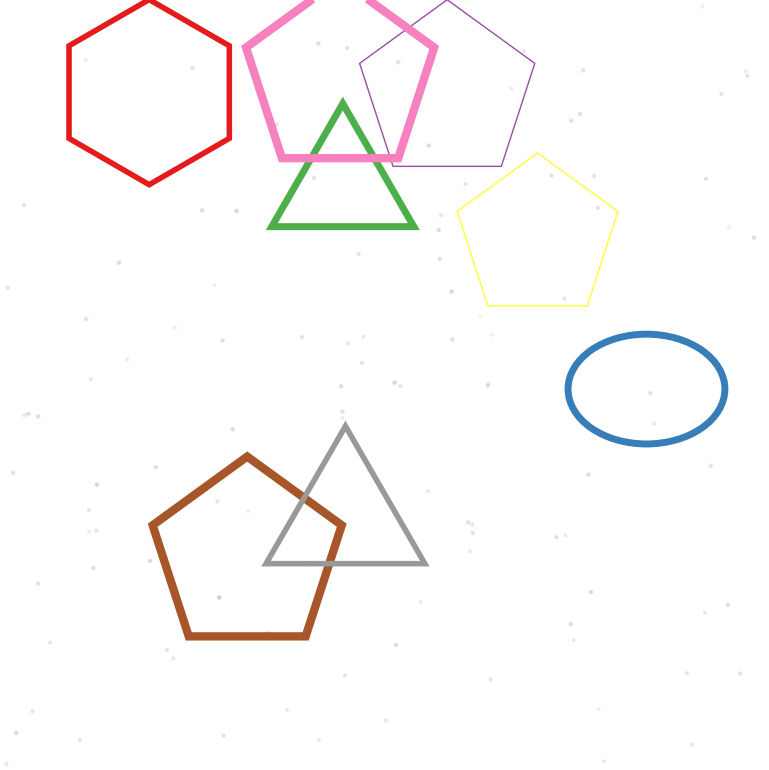[{"shape": "hexagon", "thickness": 2, "radius": 0.6, "center": [0.194, 0.88]}, {"shape": "oval", "thickness": 2.5, "radius": 0.51, "center": [0.84, 0.495]}, {"shape": "triangle", "thickness": 2.5, "radius": 0.53, "center": [0.445, 0.759]}, {"shape": "pentagon", "thickness": 0.5, "radius": 0.6, "center": [0.581, 0.881]}, {"shape": "pentagon", "thickness": 0.5, "radius": 0.55, "center": [0.698, 0.691]}, {"shape": "pentagon", "thickness": 3, "radius": 0.65, "center": [0.321, 0.278]}, {"shape": "pentagon", "thickness": 3, "radius": 0.64, "center": [0.442, 0.899]}, {"shape": "triangle", "thickness": 2, "radius": 0.6, "center": [0.449, 0.327]}]